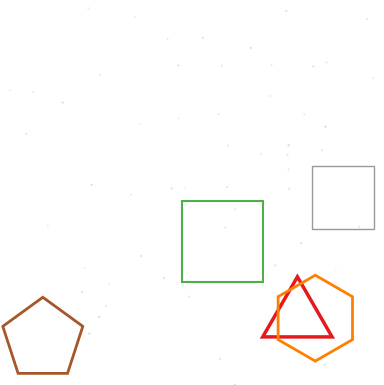[{"shape": "triangle", "thickness": 2.5, "radius": 0.52, "center": [0.773, 0.177]}, {"shape": "square", "thickness": 1.5, "radius": 0.52, "center": [0.578, 0.373]}, {"shape": "hexagon", "thickness": 2, "radius": 0.56, "center": [0.819, 0.174]}, {"shape": "pentagon", "thickness": 2, "radius": 0.55, "center": [0.111, 0.119]}, {"shape": "square", "thickness": 1, "radius": 0.41, "center": [0.891, 0.488]}]